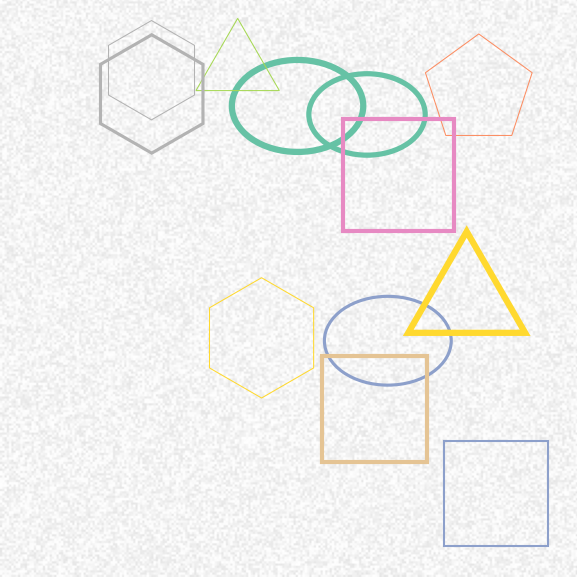[{"shape": "oval", "thickness": 2.5, "radius": 0.5, "center": [0.636, 0.801]}, {"shape": "oval", "thickness": 3, "radius": 0.57, "center": [0.515, 0.816]}, {"shape": "pentagon", "thickness": 0.5, "radius": 0.49, "center": [0.829, 0.843]}, {"shape": "square", "thickness": 1, "radius": 0.45, "center": [0.859, 0.145]}, {"shape": "oval", "thickness": 1.5, "radius": 0.55, "center": [0.672, 0.409]}, {"shape": "square", "thickness": 2, "radius": 0.48, "center": [0.689, 0.696]}, {"shape": "triangle", "thickness": 0.5, "radius": 0.42, "center": [0.412, 0.884]}, {"shape": "triangle", "thickness": 3, "radius": 0.58, "center": [0.808, 0.481]}, {"shape": "hexagon", "thickness": 0.5, "radius": 0.52, "center": [0.453, 0.414]}, {"shape": "square", "thickness": 2, "radius": 0.46, "center": [0.648, 0.291]}, {"shape": "hexagon", "thickness": 1.5, "radius": 0.51, "center": [0.263, 0.836]}, {"shape": "hexagon", "thickness": 0.5, "radius": 0.43, "center": [0.262, 0.878]}]